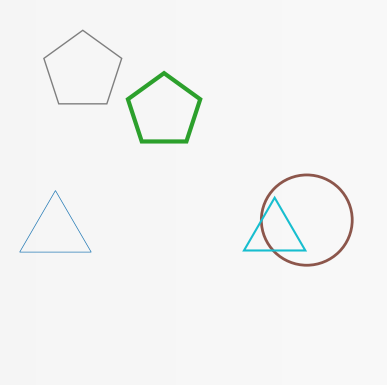[{"shape": "triangle", "thickness": 0.5, "radius": 0.53, "center": [0.143, 0.398]}, {"shape": "pentagon", "thickness": 3, "radius": 0.49, "center": [0.423, 0.712]}, {"shape": "circle", "thickness": 2, "radius": 0.59, "center": [0.792, 0.428]}, {"shape": "pentagon", "thickness": 1, "radius": 0.53, "center": [0.214, 0.816]}, {"shape": "triangle", "thickness": 1.5, "radius": 0.46, "center": [0.709, 0.395]}]